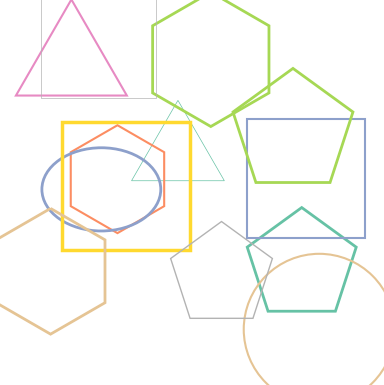[{"shape": "pentagon", "thickness": 2, "radius": 0.74, "center": [0.784, 0.312]}, {"shape": "triangle", "thickness": 0.5, "radius": 0.7, "center": [0.462, 0.6]}, {"shape": "hexagon", "thickness": 1.5, "radius": 0.7, "center": [0.305, 0.535]}, {"shape": "oval", "thickness": 2, "radius": 0.77, "center": [0.263, 0.508]}, {"shape": "square", "thickness": 1.5, "radius": 0.77, "center": [0.794, 0.536]}, {"shape": "triangle", "thickness": 1.5, "radius": 0.83, "center": [0.185, 0.835]}, {"shape": "hexagon", "thickness": 2, "radius": 0.87, "center": [0.548, 0.846]}, {"shape": "pentagon", "thickness": 2, "radius": 0.82, "center": [0.761, 0.658]}, {"shape": "square", "thickness": 2.5, "radius": 0.83, "center": [0.328, 0.518]}, {"shape": "hexagon", "thickness": 2, "radius": 0.82, "center": [0.131, 0.295]}, {"shape": "circle", "thickness": 1.5, "radius": 0.98, "center": [0.829, 0.145]}, {"shape": "square", "thickness": 0.5, "radius": 0.75, "center": [0.255, 0.895]}, {"shape": "pentagon", "thickness": 1, "radius": 0.69, "center": [0.575, 0.286]}]